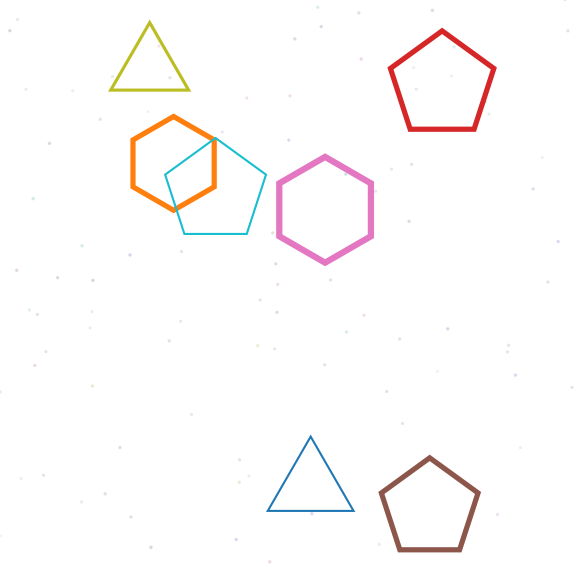[{"shape": "triangle", "thickness": 1, "radius": 0.43, "center": [0.538, 0.157]}, {"shape": "hexagon", "thickness": 2.5, "radius": 0.41, "center": [0.301, 0.716]}, {"shape": "pentagon", "thickness": 2.5, "radius": 0.47, "center": [0.766, 0.852]}, {"shape": "pentagon", "thickness": 2.5, "radius": 0.44, "center": [0.744, 0.118]}, {"shape": "hexagon", "thickness": 3, "radius": 0.46, "center": [0.563, 0.636]}, {"shape": "triangle", "thickness": 1.5, "radius": 0.39, "center": [0.259, 0.882]}, {"shape": "pentagon", "thickness": 1, "radius": 0.46, "center": [0.373, 0.668]}]